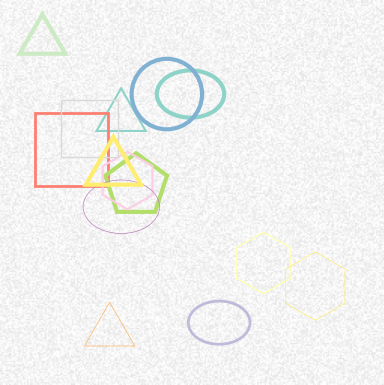[{"shape": "oval", "thickness": 3, "radius": 0.44, "center": [0.495, 0.756]}, {"shape": "triangle", "thickness": 1.5, "radius": 0.37, "center": [0.315, 0.697]}, {"shape": "hexagon", "thickness": 1, "radius": 0.4, "center": [0.684, 0.317]}, {"shape": "oval", "thickness": 2, "radius": 0.4, "center": [0.569, 0.162]}, {"shape": "square", "thickness": 2, "radius": 0.47, "center": [0.185, 0.612]}, {"shape": "circle", "thickness": 3, "radius": 0.46, "center": [0.433, 0.756]}, {"shape": "triangle", "thickness": 0.5, "radius": 0.38, "center": [0.285, 0.139]}, {"shape": "pentagon", "thickness": 3, "radius": 0.42, "center": [0.354, 0.518]}, {"shape": "hexagon", "thickness": 1.5, "radius": 0.37, "center": [0.331, 0.531]}, {"shape": "square", "thickness": 1, "radius": 0.37, "center": [0.231, 0.667]}, {"shape": "oval", "thickness": 0.5, "radius": 0.5, "center": [0.315, 0.463]}, {"shape": "triangle", "thickness": 3, "radius": 0.34, "center": [0.11, 0.895]}, {"shape": "hexagon", "thickness": 0.5, "radius": 0.44, "center": [0.819, 0.257]}, {"shape": "triangle", "thickness": 3, "radius": 0.41, "center": [0.295, 0.562]}]